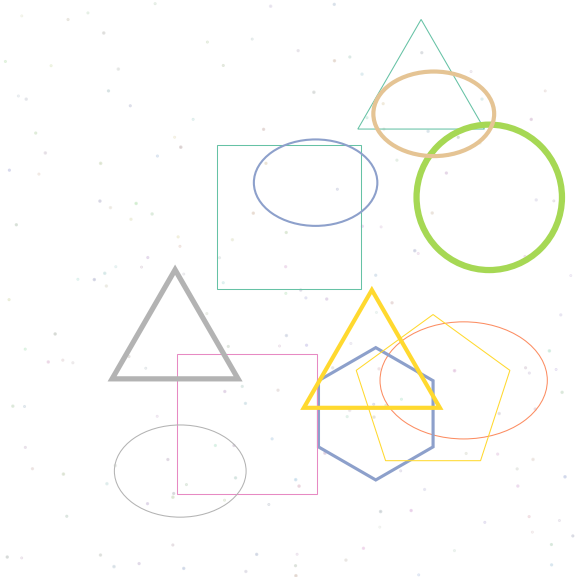[{"shape": "triangle", "thickness": 0.5, "radius": 0.63, "center": [0.729, 0.839]}, {"shape": "square", "thickness": 0.5, "radius": 0.62, "center": [0.501, 0.624]}, {"shape": "oval", "thickness": 0.5, "radius": 0.72, "center": [0.803, 0.34]}, {"shape": "oval", "thickness": 1, "radius": 0.53, "center": [0.547, 0.683]}, {"shape": "hexagon", "thickness": 1.5, "radius": 0.57, "center": [0.651, 0.283]}, {"shape": "square", "thickness": 0.5, "radius": 0.61, "center": [0.428, 0.265]}, {"shape": "circle", "thickness": 3, "radius": 0.63, "center": [0.847, 0.657]}, {"shape": "pentagon", "thickness": 0.5, "radius": 0.7, "center": [0.75, 0.315]}, {"shape": "triangle", "thickness": 2, "radius": 0.68, "center": [0.644, 0.361]}, {"shape": "oval", "thickness": 2, "radius": 0.52, "center": [0.751, 0.802]}, {"shape": "oval", "thickness": 0.5, "radius": 0.57, "center": [0.312, 0.183]}, {"shape": "triangle", "thickness": 2.5, "radius": 0.63, "center": [0.303, 0.406]}]